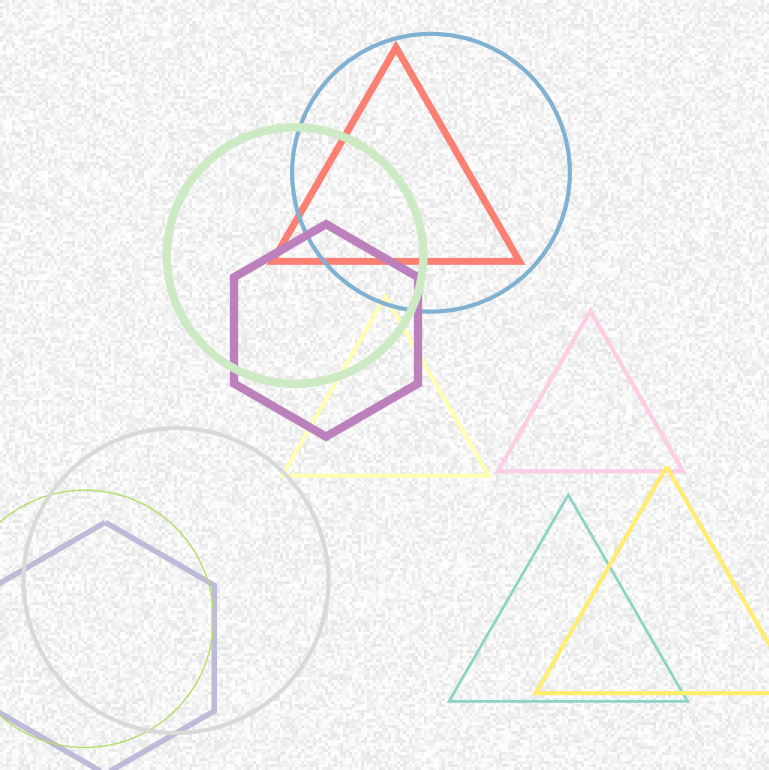[{"shape": "triangle", "thickness": 1, "radius": 0.89, "center": [0.738, 0.179]}, {"shape": "triangle", "thickness": 1.5, "radius": 0.77, "center": [0.501, 0.46]}, {"shape": "hexagon", "thickness": 2, "radius": 0.82, "center": [0.137, 0.158]}, {"shape": "triangle", "thickness": 2.5, "radius": 0.93, "center": [0.514, 0.753]}, {"shape": "circle", "thickness": 1.5, "radius": 0.9, "center": [0.56, 0.776]}, {"shape": "circle", "thickness": 0.5, "radius": 0.84, "center": [0.11, 0.196]}, {"shape": "triangle", "thickness": 1.5, "radius": 0.69, "center": [0.767, 0.457]}, {"shape": "circle", "thickness": 1.5, "radius": 0.99, "center": [0.229, 0.246]}, {"shape": "hexagon", "thickness": 3, "radius": 0.69, "center": [0.423, 0.571]}, {"shape": "circle", "thickness": 3, "radius": 0.83, "center": [0.383, 0.668]}, {"shape": "triangle", "thickness": 1.5, "radius": 0.98, "center": [0.866, 0.198]}]